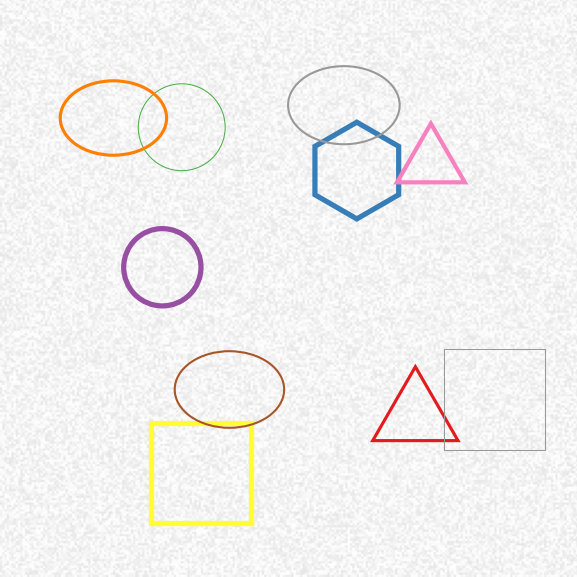[{"shape": "triangle", "thickness": 1.5, "radius": 0.43, "center": [0.719, 0.279]}, {"shape": "hexagon", "thickness": 2.5, "radius": 0.42, "center": [0.618, 0.704]}, {"shape": "circle", "thickness": 0.5, "radius": 0.38, "center": [0.315, 0.779]}, {"shape": "circle", "thickness": 2.5, "radius": 0.33, "center": [0.281, 0.536]}, {"shape": "oval", "thickness": 1.5, "radius": 0.46, "center": [0.196, 0.795]}, {"shape": "square", "thickness": 2.5, "radius": 0.43, "center": [0.348, 0.18]}, {"shape": "oval", "thickness": 1, "radius": 0.47, "center": [0.397, 0.325]}, {"shape": "triangle", "thickness": 2, "radius": 0.34, "center": [0.746, 0.717]}, {"shape": "oval", "thickness": 1, "radius": 0.48, "center": [0.595, 0.817]}, {"shape": "square", "thickness": 0.5, "radius": 0.44, "center": [0.857, 0.307]}]